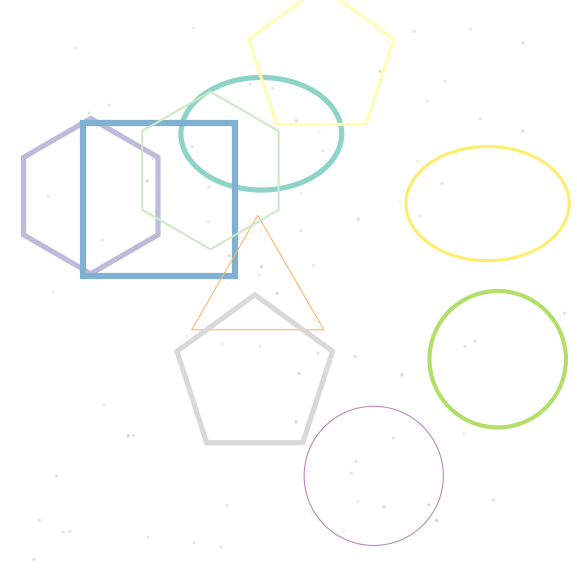[{"shape": "oval", "thickness": 2.5, "radius": 0.7, "center": [0.452, 0.768]}, {"shape": "pentagon", "thickness": 1.5, "radius": 0.66, "center": [0.556, 0.891]}, {"shape": "hexagon", "thickness": 2.5, "radius": 0.67, "center": [0.157, 0.66]}, {"shape": "square", "thickness": 3, "radius": 0.66, "center": [0.276, 0.654]}, {"shape": "triangle", "thickness": 0.5, "radius": 0.66, "center": [0.446, 0.494]}, {"shape": "circle", "thickness": 2, "radius": 0.59, "center": [0.862, 0.377]}, {"shape": "pentagon", "thickness": 2.5, "radius": 0.71, "center": [0.441, 0.347]}, {"shape": "circle", "thickness": 0.5, "radius": 0.6, "center": [0.647, 0.175]}, {"shape": "hexagon", "thickness": 1, "radius": 0.68, "center": [0.364, 0.704]}, {"shape": "oval", "thickness": 1.5, "radius": 0.71, "center": [0.844, 0.647]}]